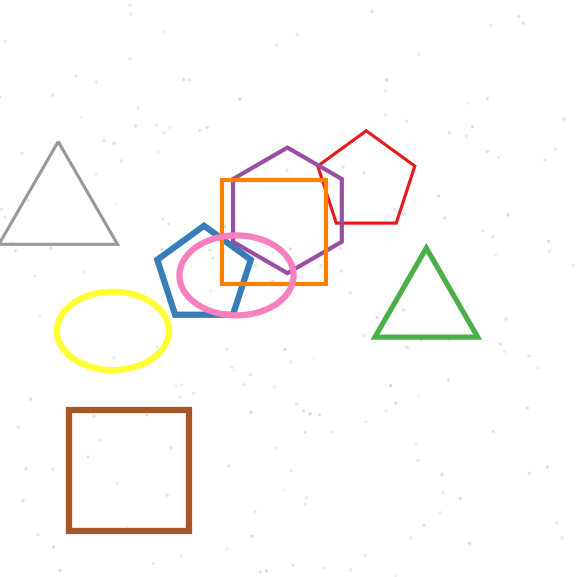[{"shape": "pentagon", "thickness": 1.5, "radius": 0.44, "center": [0.634, 0.684]}, {"shape": "pentagon", "thickness": 3, "radius": 0.43, "center": [0.353, 0.523]}, {"shape": "triangle", "thickness": 2.5, "radius": 0.51, "center": [0.738, 0.467]}, {"shape": "hexagon", "thickness": 2, "radius": 0.54, "center": [0.498, 0.635]}, {"shape": "square", "thickness": 2, "radius": 0.45, "center": [0.474, 0.598]}, {"shape": "oval", "thickness": 3, "radius": 0.48, "center": [0.195, 0.426]}, {"shape": "square", "thickness": 3, "radius": 0.52, "center": [0.223, 0.184]}, {"shape": "oval", "thickness": 3, "radius": 0.49, "center": [0.41, 0.522]}, {"shape": "triangle", "thickness": 1.5, "radius": 0.59, "center": [0.101, 0.635]}]